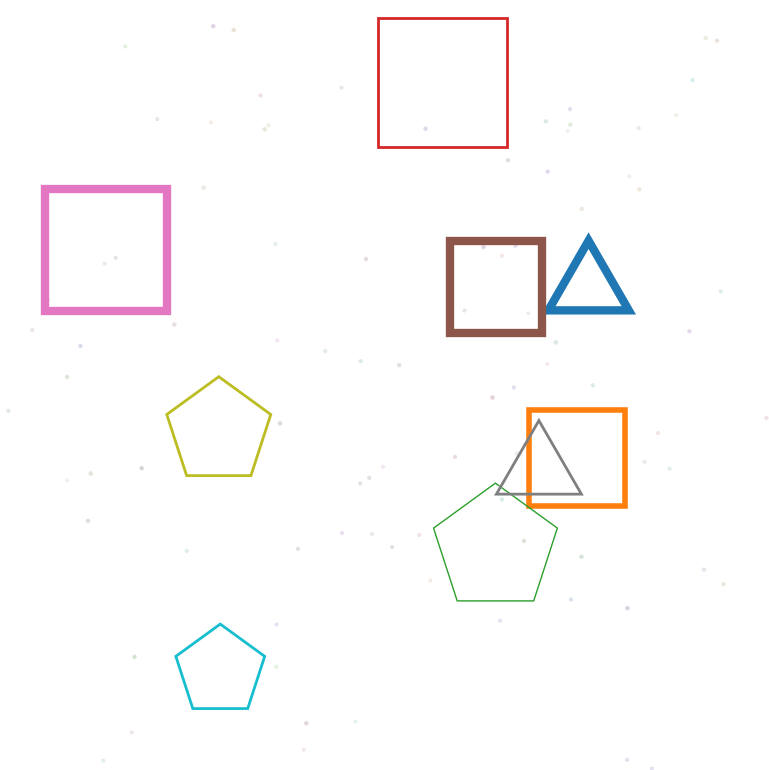[{"shape": "triangle", "thickness": 3, "radius": 0.3, "center": [0.764, 0.627]}, {"shape": "square", "thickness": 2, "radius": 0.31, "center": [0.749, 0.405]}, {"shape": "pentagon", "thickness": 0.5, "radius": 0.42, "center": [0.643, 0.288]}, {"shape": "square", "thickness": 1, "radius": 0.42, "center": [0.574, 0.893]}, {"shape": "square", "thickness": 3, "radius": 0.3, "center": [0.644, 0.627]}, {"shape": "square", "thickness": 3, "radius": 0.4, "center": [0.137, 0.675]}, {"shape": "triangle", "thickness": 1, "radius": 0.32, "center": [0.7, 0.39]}, {"shape": "pentagon", "thickness": 1, "radius": 0.36, "center": [0.284, 0.44]}, {"shape": "pentagon", "thickness": 1, "radius": 0.3, "center": [0.286, 0.129]}]